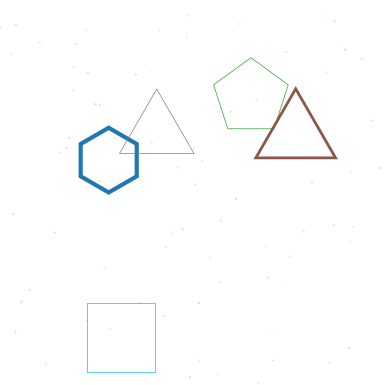[{"shape": "hexagon", "thickness": 3, "radius": 0.42, "center": [0.282, 0.584]}, {"shape": "pentagon", "thickness": 0.5, "radius": 0.51, "center": [0.652, 0.748]}, {"shape": "triangle", "thickness": 2, "radius": 0.6, "center": [0.768, 0.65]}, {"shape": "triangle", "thickness": 0.5, "radius": 0.56, "center": [0.407, 0.657]}, {"shape": "square", "thickness": 0.5, "radius": 0.44, "center": [0.315, 0.123]}]